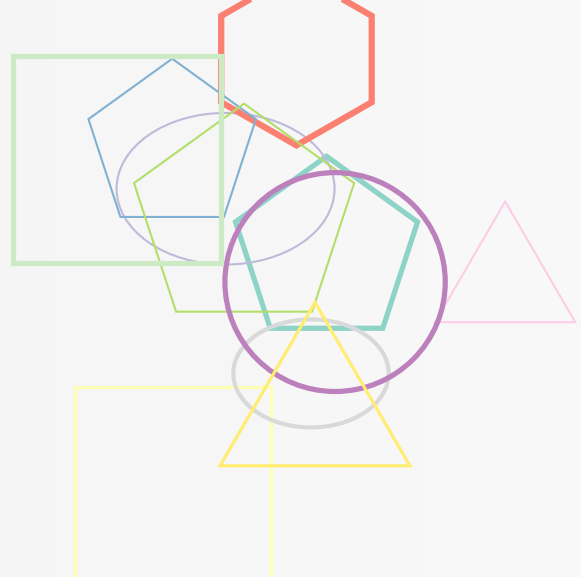[{"shape": "pentagon", "thickness": 2.5, "radius": 0.82, "center": [0.562, 0.564]}, {"shape": "square", "thickness": 1.5, "radius": 0.84, "center": [0.298, 0.161]}, {"shape": "oval", "thickness": 1, "radius": 0.94, "center": [0.388, 0.672]}, {"shape": "hexagon", "thickness": 3, "radius": 0.75, "center": [0.51, 0.897]}, {"shape": "pentagon", "thickness": 1, "radius": 0.76, "center": [0.296, 0.746]}, {"shape": "pentagon", "thickness": 1, "radius": 1.0, "center": [0.42, 0.621]}, {"shape": "triangle", "thickness": 1, "radius": 0.7, "center": [0.869, 0.511]}, {"shape": "oval", "thickness": 2, "radius": 0.67, "center": [0.535, 0.353]}, {"shape": "circle", "thickness": 2.5, "radius": 0.95, "center": [0.576, 0.511]}, {"shape": "square", "thickness": 2.5, "radius": 0.9, "center": [0.201, 0.723]}, {"shape": "triangle", "thickness": 1.5, "radius": 0.94, "center": [0.542, 0.287]}]